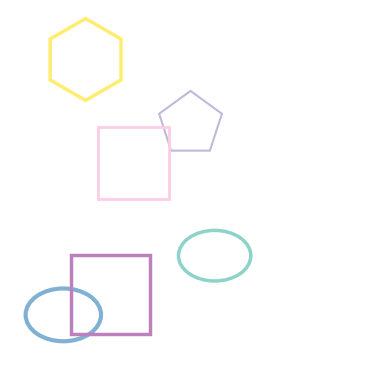[{"shape": "oval", "thickness": 2.5, "radius": 0.47, "center": [0.558, 0.336]}, {"shape": "pentagon", "thickness": 1.5, "radius": 0.43, "center": [0.495, 0.678]}, {"shape": "oval", "thickness": 3, "radius": 0.49, "center": [0.164, 0.182]}, {"shape": "square", "thickness": 2, "radius": 0.46, "center": [0.346, 0.576]}, {"shape": "square", "thickness": 2.5, "radius": 0.51, "center": [0.288, 0.236]}, {"shape": "hexagon", "thickness": 2.5, "radius": 0.53, "center": [0.222, 0.845]}]